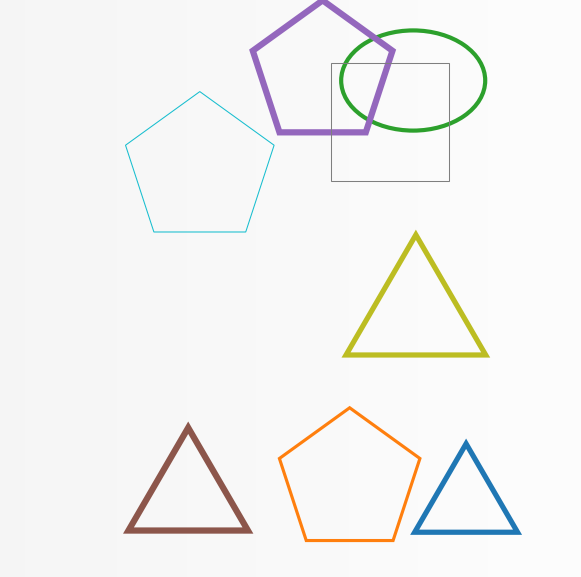[{"shape": "triangle", "thickness": 2.5, "radius": 0.51, "center": [0.802, 0.129]}, {"shape": "pentagon", "thickness": 1.5, "radius": 0.64, "center": [0.602, 0.166]}, {"shape": "oval", "thickness": 2, "radius": 0.62, "center": [0.711, 0.86]}, {"shape": "pentagon", "thickness": 3, "radius": 0.63, "center": [0.555, 0.872]}, {"shape": "triangle", "thickness": 3, "radius": 0.59, "center": [0.324, 0.14]}, {"shape": "square", "thickness": 0.5, "radius": 0.51, "center": [0.671, 0.788]}, {"shape": "triangle", "thickness": 2.5, "radius": 0.69, "center": [0.715, 0.454]}, {"shape": "pentagon", "thickness": 0.5, "radius": 0.67, "center": [0.344, 0.706]}]